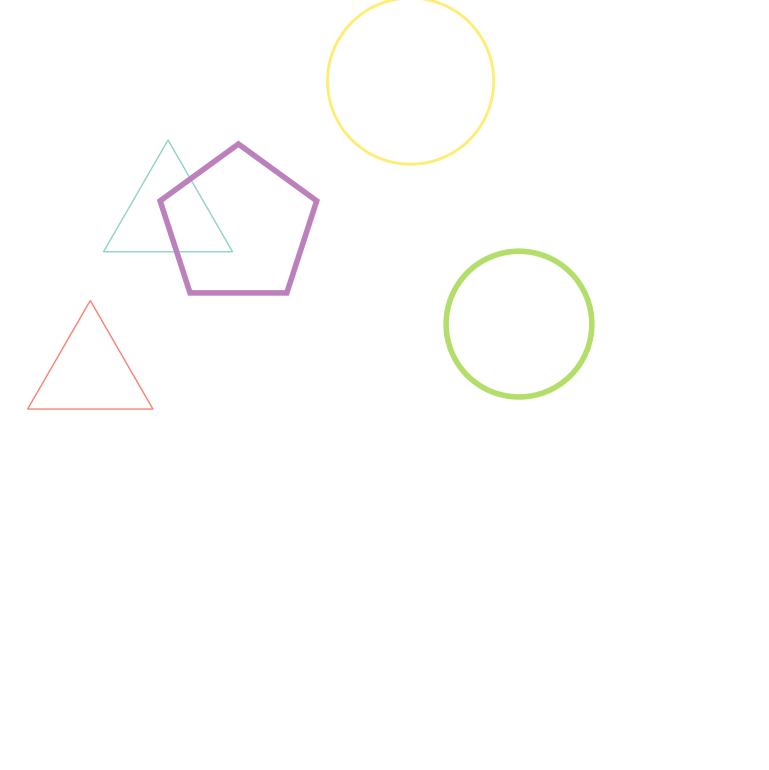[{"shape": "triangle", "thickness": 0.5, "radius": 0.48, "center": [0.218, 0.721]}, {"shape": "triangle", "thickness": 0.5, "radius": 0.47, "center": [0.117, 0.516]}, {"shape": "circle", "thickness": 2, "radius": 0.47, "center": [0.674, 0.579]}, {"shape": "pentagon", "thickness": 2, "radius": 0.53, "center": [0.31, 0.706]}, {"shape": "circle", "thickness": 1, "radius": 0.54, "center": [0.533, 0.895]}]